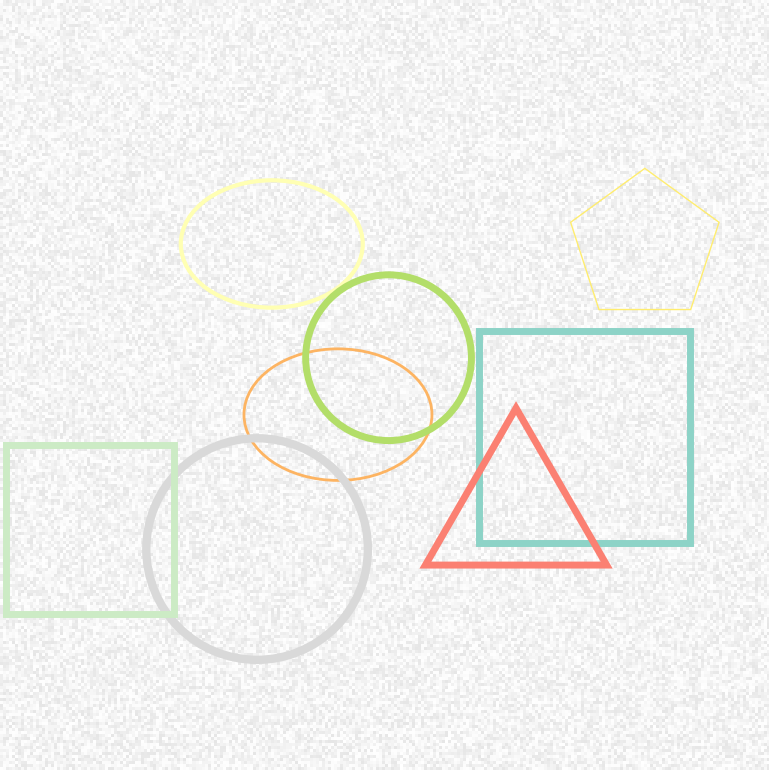[{"shape": "square", "thickness": 2.5, "radius": 0.69, "center": [0.759, 0.433]}, {"shape": "oval", "thickness": 1.5, "radius": 0.59, "center": [0.353, 0.683]}, {"shape": "triangle", "thickness": 2.5, "radius": 0.68, "center": [0.67, 0.334]}, {"shape": "oval", "thickness": 1, "radius": 0.61, "center": [0.439, 0.462]}, {"shape": "circle", "thickness": 2.5, "radius": 0.54, "center": [0.505, 0.535]}, {"shape": "circle", "thickness": 3, "radius": 0.72, "center": [0.334, 0.287]}, {"shape": "square", "thickness": 2.5, "radius": 0.55, "center": [0.117, 0.312]}, {"shape": "pentagon", "thickness": 0.5, "radius": 0.51, "center": [0.837, 0.68]}]